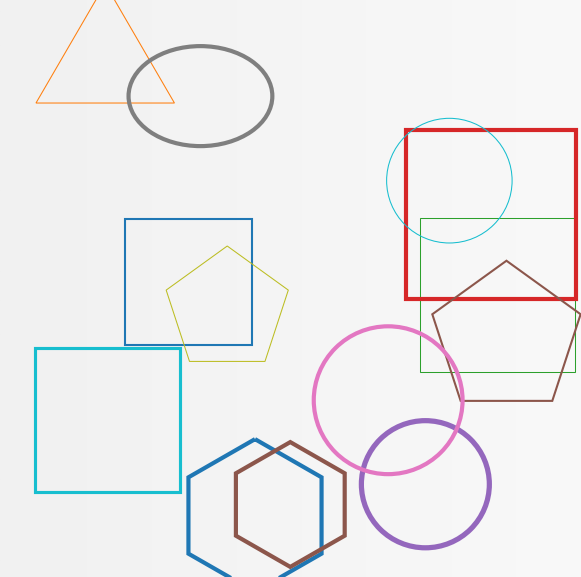[{"shape": "square", "thickness": 1, "radius": 0.55, "center": [0.325, 0.511]}, {"shape": "hexagon", "thickness": 2, "radius": 0.66, "center": [0.439, 0.107]}, {"shape": "triangle", "thickness": 0.5, "radius": 0.69, "center": [0.181, 0.89]}, {"shape": "square", "thickness": 0.5, "radius": 0.67, "center": [0.856, 0.488]}, {"shape": "square", "thickness": 2, "radius": 0.73, "center": [0.844, 0.628]}, {"shape": "circle", "thickness": 2.5, "radius": 0.55, "center": [0.732, 0.161]}, {"shape": "hexagon", "thickness": 2, "radius": 0.54, "center": [0.499, 0.126]}, {"shape": "pentagon", "thickness": 1, "radius": 0.67, "center": [0.871, 0.413]}, {"shape": "circle", "thickness": 2, "radius": 0.64, "center": [0.668, 0.306]}, {"shape": "oval", "thickness": 2, "radius": 0.62, "center": [0.345, 0.833]}, {"shape": "pentagon", "thickness": 0.5, "radius": 0.55, "center": [0.391, 0.463]}, {"shape": "circle", "thickness": 0.5, "radius": 0.54, "center": [0.773, 0.686]}, {"shape": "square", "thickness": 1.5, "radius": 0.62, "center": [0.185, 0.271]}]